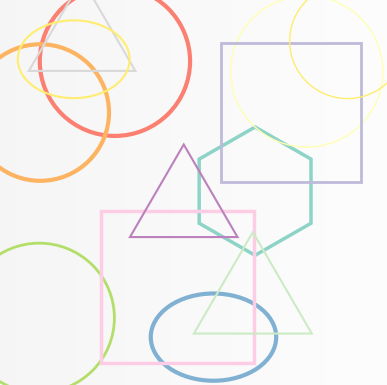[{"shape": "hexagon", "thickness": 2.5, "radius": 0.83, "center": [0.658, 0.503]}, {"shape": "circle", "thickness": 1, "radius": 0.98, "center": [0.791, 0.814]}, {"shape": "square", "thickness": 2, "radius": 0.91, "center": [0.752, 0.708]}, {"shape": "circle", "thickness": 3, "radius": 0.97, "center": [0.297, 0.841]}, {"shape": "oval", "thickness": 3, "radius": 0.81, "center": [0.551, 0.124]}, {"shape": "circle", "thickness": 3, "radius": 0.89, "center": [0.104, 0.708]}, {"shape": "circle", "thickness": 2, "radius": 0.97, "center": [0.101, 0.174]}, {"shape": "square", "thickness": 2.5, "radius": 0.99, "center": [0.459, 0.254]}, {"shape": "triangle", "thickness": 1.5, "radius": 0.79, "center": [0.212, 0.895]}, {"shape": "triangle", "thickness": 1.5, "radius": 0.8, "center": [0.474, 0.464]}, {"shape": "triangle", "thickness": 1.5, "radius": 0.88, "center": [0.652, 0.221]}, {"shape": "oval", "thickness": 1.5, "radius": 0.72, "center": [0.19, 0.846]}, {"shape": "circle", "thickness": 1, "radius": 0.75, "center": [0.897, 0.893]}]